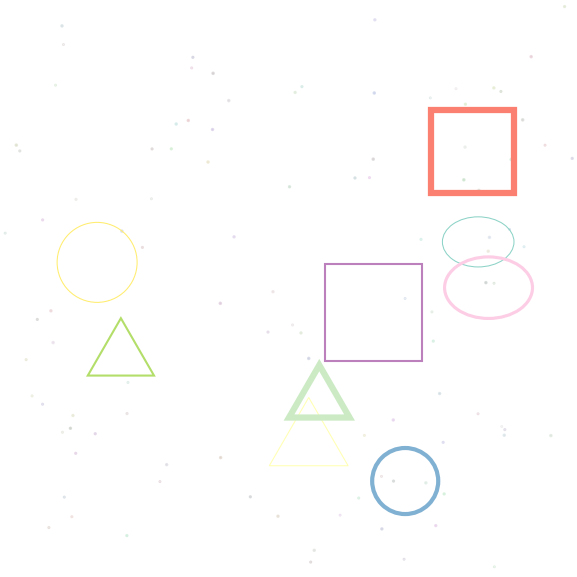[{"shape": "oval", "thickness": 0.5, "radius": 0.31, "center": [0.828, 0.58]}, {"shape": "triangle", "thickness": 0.5, "radius": 0.39, "center": [0.535, 0.232]}, {"shape": "square", "thickness": 3, "radius": 0.36, "center": [0.818, 0.737]}, {"shape": "circle", "thickness": 2, "radius": 0.29, "center": [0.702, 0.166]}, {"shape": "triangle", "thickness": 1, "radius": 0.33, "center": [0.209, 0.382]}, {"shape": "oval", "thickness": 1.5, "radius": 0.38, "center": [0.846, 0.501]}, {"shape": "square", "thickness": 1, "radius": 0.42, "center": [0.647, 0.458]}, {"shape": "triangle", "thickness": 3, "radius": 0.3, "center": [0.553, 0.306]}, {"shape": "circle", "thickness": 0.5, "radius": 0.35, "center": [0.168, 0.545]}]